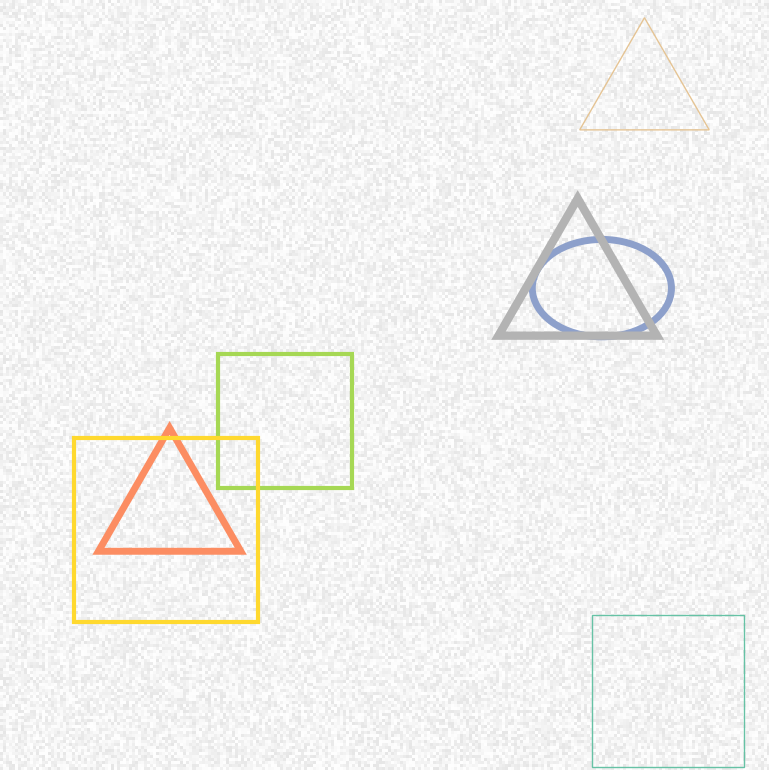[{"shape": "square", "thickness": 0.5, "radius": 0.49, "center": [0.867, 0.103]}, {"shape": "triangle", "thickness": 2.5, "radius": 0.53, "center": [0.22, 0.337]}, {"shape": "oval", "thickness": 2.5, "radius": 0.45, "center": [0.782, 0.626]}, {"shape": "square", "thickness": 1.5, "radius": 0.44, "center": [0.37, 0.453]}, {"shape": "square", "thickness": 1.5, "radius": 0.6, "center": [0.215, 0.312]}, {"shape": "triangle", "thickness": 0.5, "radius": 0.49, "center": [0.837, 0.88]}, {"shape": "triangle", "thickness": 3, "radius": 0.59, "center": [0.75, 0.623]}]